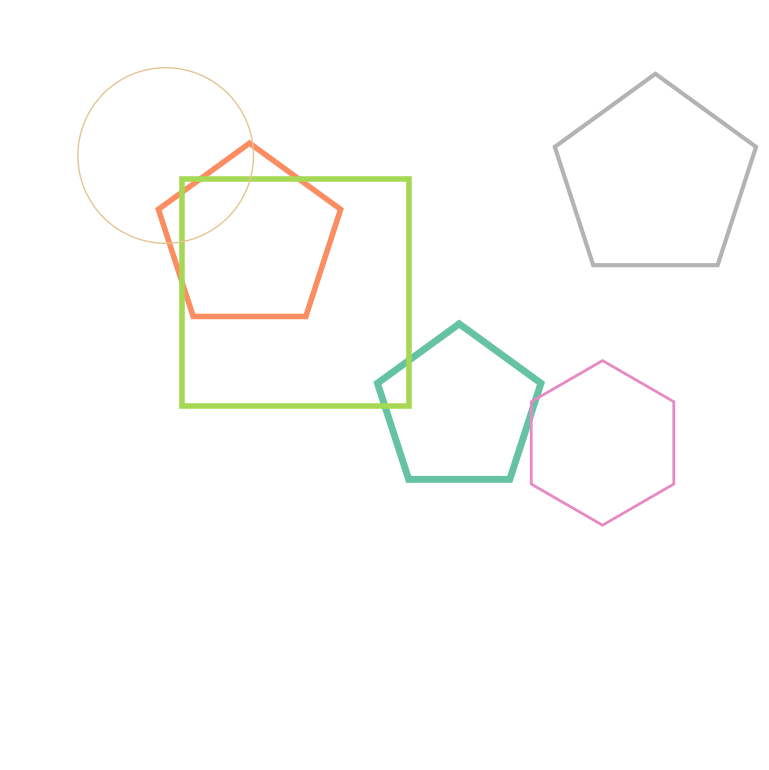[{"shape": "pentagon", "thickness": 2.5, "radius": 0.56, "center": [0.596, 0.468]}, {"shape": "pentagon", "thickness": 2, "radius": 0.62, "center": [0.324, 0.69]}, {"shape": "hexagon", "thickness": 1, "radius": 0.53, "center": [0.782, 0.425]}, {"shape": "square", "thickness": 2, "radius": 0.74, "center": [0.384, 0.62]}, {"shape": "circle", "thickness": 0.5, "radius": 0.57, "center": [0.215, 0.798]}, {"shape": "pentagon", "thickness": 1.5, "radius": 0.69, "center": [0.851, 0.767]}]